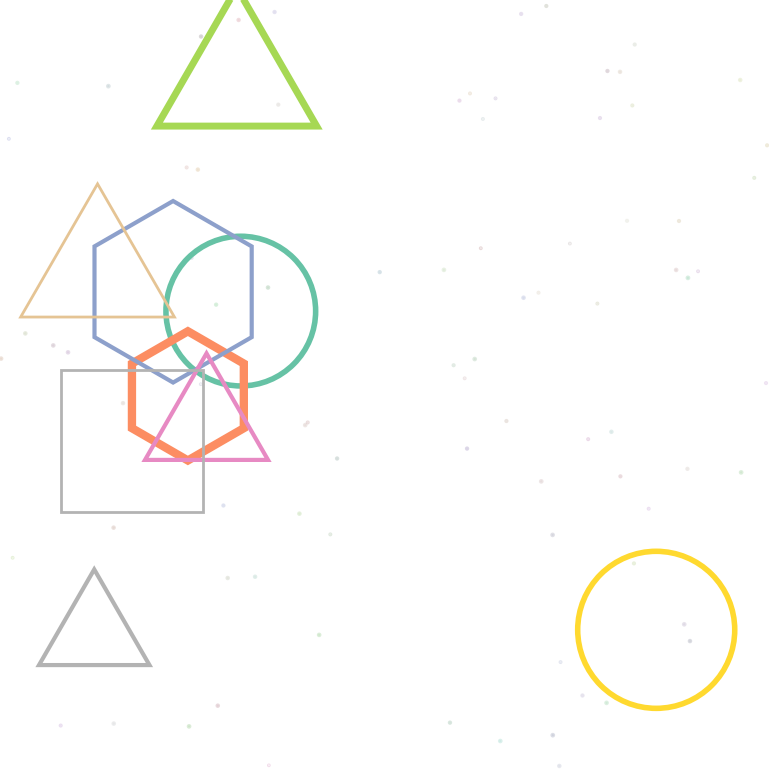[{"shape": "circle", "thickness": 2, "radius": 0.49, "center": [0.313, 0.596]}, {"shape": "hexagon", "thickness": 3, "radius": 0.42, "center": [0.244, 0.486]}, {"shape": "hexagon", "thickness": 1.5, "radius": 0.59, "center": [0.225, 0.621]}, {"shape": "triangle", "thickness": 1.5, "radius": 0.46, "center": [0.268, 0.449]}, {"shape": "triangle", "thickness": 2.5, "radius": 0.6, "center": [0.307, 0.896]}, {"shape": "circle", "thickness": 2, "radius": 0.51, "center": [0.852, 0.182]}, {"shape": "triangle", "thickness": 1, "radius": 0.58, "center": [0.127, 0.646]}, {"shape": "square", "thickness": 1, "radius": 0.46, "center": [0.172, 0.427]}, {"shape": "triangle", "thickness": 1.5, "radius": 0.41, "center": [0.122, 0.178]}]